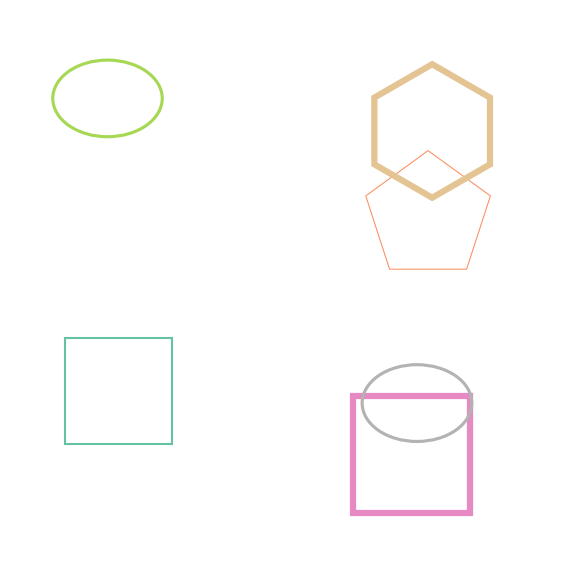[{"shape": "square", "thickness": 1, "radius": 0.46, "center": [0.205, 0.323]}, {"shape": "pentagon", "thickness": 0.5, "radius": 0.57, "center": [0.741, 0.625]}, {"shape": "square", "thickness": 3, "radius": 0.51, "center": [0.713, 0.213]}, {"shape": "oval", "thickness": 1.5, "radius": 0.47, "center": [0.186, 0.829]}, {"shape": "hexagon", "thickness": 3, "radius": 0.58, "center": [0.748, 0.772]}, {"shape": "oval", "thickness": 1.5, "radius": 0.47, "center": [0.722, 0.301]}]